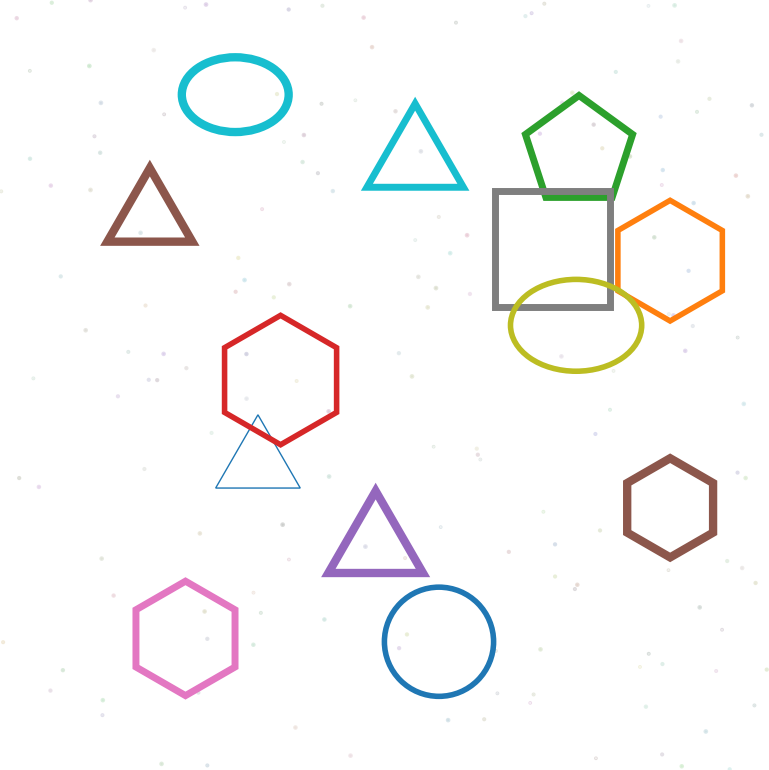[{"shape": "triangle", "thickness": 0.5, "radius": 0.32, "center": [0.335, 0.398]}, {"shape": "circle", "thickness": 2, "radius": 0.35, "center": [0.57, 0.167]}, {"shape": "hexagon", "thickness": 2, "radius": 0.39, "center": [0.87, 0.661]}, {"shape": "pentagon", "thickness": 2.5, "radius": 0.37, "center": [0.752, 0.803]}, {"shape": "hexagon", "thickness": 2, "radius": 0.42, "center": [0.364, 0.506]}, {"shape": "triangle", "thickness": 3, "radius": 0.35, "center": [0.488, 0.291]}, {"shape": "hexagon", "thickness": 3, "radius": 0.32, "center": [0.87, 0.34]}, {"shape": "triangle", "thickness": 3, "radius": 0.32, "center": [0.195, 0.718]}, {"shape": "hexagon", "thickness": 2.5, "radius": 0.37, "center": [0.241, 0.171]}, {"shape": "square", "thickness": 2.5, "radius": 0.37, "center": [0.718, 0.676]}, {"shape": "oval", "thickness": 2, "radius": 0.43, "center": [0.748, 0.578]}, {"shape": "triangle", "thickness": 2.5, "radius": 0.36, "center": [0.539, 0.793]}, {"shape": "oval", "thickness": 3, "radius": 0.35, "center": [0.306, 0.877]}]